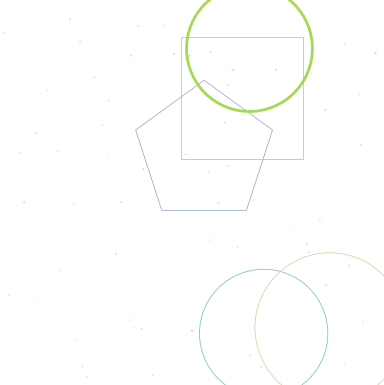[{"shape": "circle", "thickness": 0.5, "radius": 0.83, "center": [0.685, 0.134]}, {"shape": "pentagon", "thickness": 0.5, "radius": 0.93, "center": [0.53, 0.605]}, {"shape": "circle", "thickness": 2, "radius": 0.82, "center": [0.648, 0.874]}, {"shape": "circle", "thickness": 0.5, "radius": 0.97, "center": [0.857, 0.149]}, {"shape": "square", "thickness": 0.5, "radius": 0.79, "center": [0.629, 0.745]}]